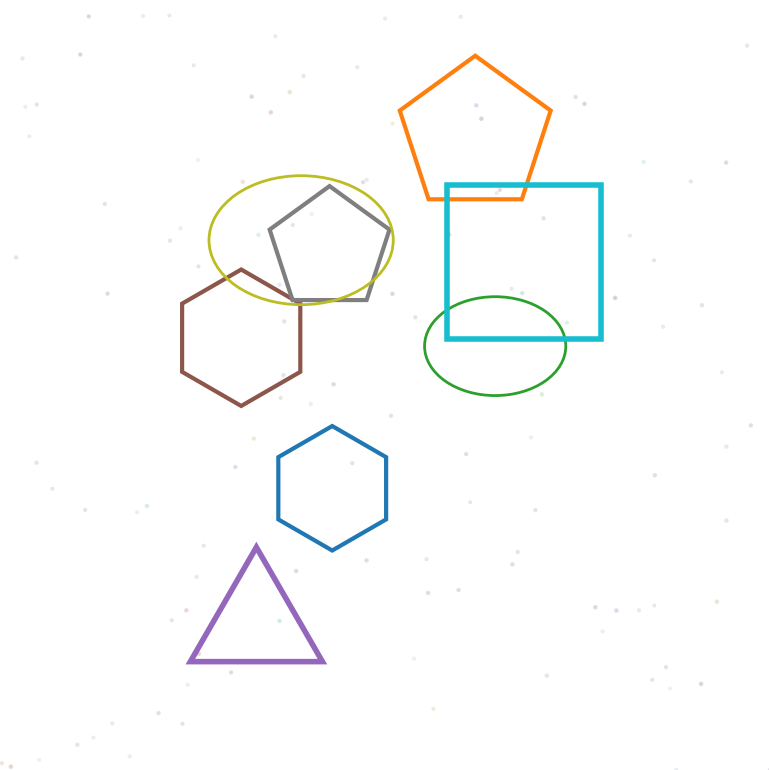[{"shape": "hexagon", "thickness": 1.5, "radius": 0.4, "center": [0.431, 0.366]}, {"shape": "pentagon", "thickness": 1.5, "radius": 0.52, "center": [0.617, 0.825]}, {"shape": "oval", "thickness": 1, "radius": 0.46, "center": [0.643, 0.55]}, {"shape": "triangle", "thickness": 2, "radius": 0.5, "center": [0.333, 0.19]}, {"shape": "hexagon", "thickness": 1.5, "radius": 0.44, "center": [0.313, 0.561]}, {"shape": "pentagon", "thickness": 1.5, "radius": 0.41, "center": [0.428, 0.677]}, {"shape": "oval", "thickness": 1, "radius": 0.6, "center": [0.391, 0.688]}, {"shape": "square", "thickness": 2, "radius": 0.5, "center": [0.681, 0.66]}]